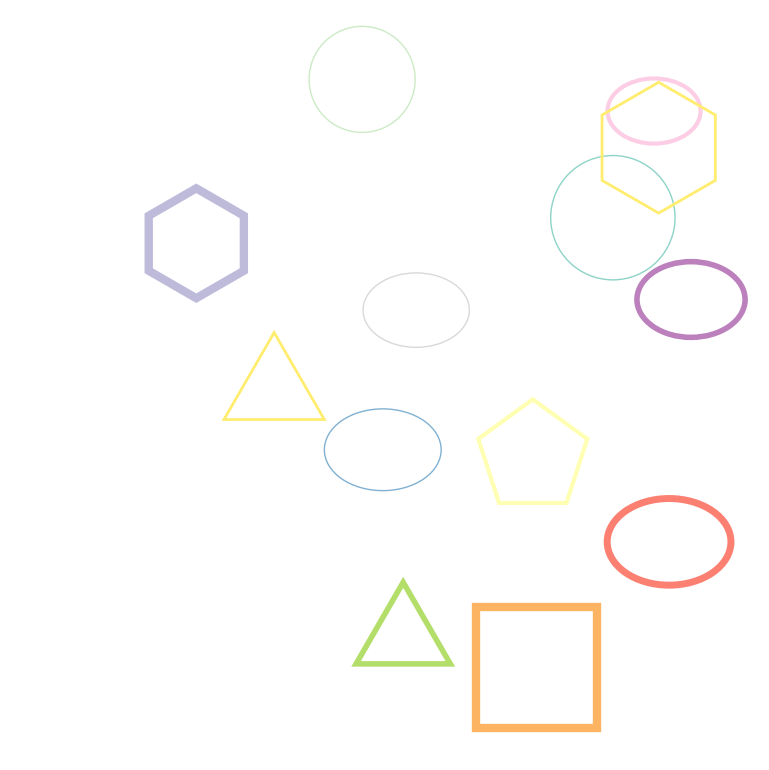[{"shape": "circle", "thickness": 0.5, "radius": 0.4, "center": [0.796, 0.717]}, {"shape": "pentagon", "thickness": 1.5, "radius": 0.37, "center": [0.692, 0.407]}, {"shape": "hexagon", "thickness": 3, "radius": 0.36, "center": [0.255, 0.684]}, {"shape": "oval", "thickness": 2.5, "radius": 0.4, "center": [0.869, 0.296]}, {"shape": "oval", "thickness": 0.5, "radius": 0.38, "center": [0.497, 0.416]}, {"shape": "square", "thickness": 3, "radius": 0.39, "center": [0.697, 0.133]}, {"shape": "triangle", "thickness": 2, "radius": 0.35, "center": [0.524, 0.173]}, {"shape": "oval", "thickness": 1.5, "radius": 0.3, "center": [0.849, 0.856]}, {"shape": "oval", "thickness": 0.5, "radius": 0.35, "center": [0.541, 0.597]}, {"shape": "oval", "thickness": 2, "radius": 0.35, "center": [0.897, 0.611]}, {"shape": "circle", "thickness": 0.5, "radius": 0.34, "center": [0.47, 0.897]}, {"shape": "hexagon", "thickness": 1, "radius": 0.42, "center": [0.855, 0.808]}, {"shape": "triangle", "thickness": 1, "radius": 0.38, "center": [0.356, 0.493]}]